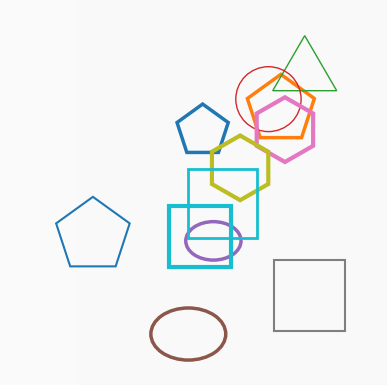[{"shape": "pentagon", "thickness": 2.5, "radius": 0.35, "center": [0.523, 0.66]}, {"shape": "pentagon", "thickness": 1.5, "radius": 0.5, "center": [0.24, 0.389]}, {"shape": "pentagon", "thickness": 2.5, "radius": 0.45, "center": [0.725, 0.716]}, {"shape": "triangle", "thickness": 1, "radius": 0.48, "center": [0.786, 0.812]}, {"shape": "circle", "thickness": 1, "radius": 0.42, "center": [0.693, 0.742]}, {"shape": "oval", "thickness": 2.5, "radius": 0.36, "center": [0.551, 0.374]}, {"shape": "oval", "thickness": 2.5, "radius": 0.48, "center": [0.486, 0.132]}, {"shape": "hexagon", "thickness": 3, "radius": 0.42, "center": [0.735, 0.663]}, {"shape": "square", "thickness": 1.5, "radius": 0.46, "center": [0.798, 0.233]}, {"shape": "hexagon", "thickness": 3, "radius": 0.42, "center": [0.62, 0.564]}, {"shape": "square", "thickness": 2, "radius": 0.45, "center": [0.575, 0.471]}, {"shape": "square", "thickness": 3, "radius": 0.4, "center": [0.515, 0.386]}]